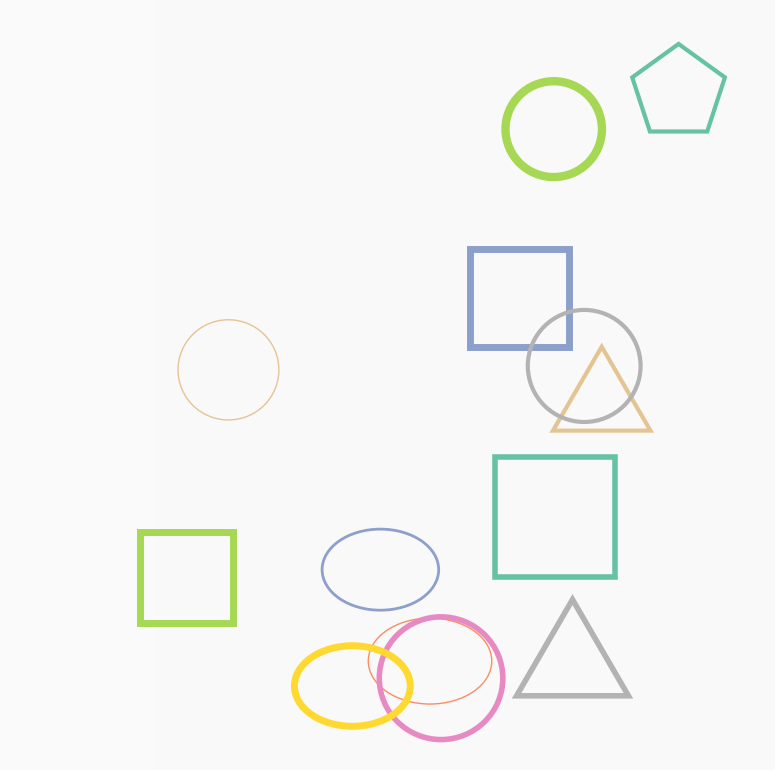[{"shape": "pentagon", "thickness": 1.5, "radius": 0.31, "center": [0.876, 0.88]}, {"shape": "square", "thickness": 2, "radius": 0.39, "center": [0.716, 0.328]}, {"shape": "oval", "thickness": 0.5, "radius": 0.4, "center": [0.555, 0.141]}, {"shape": "oval", "thickness": 1, "radius": 0.38, "center": [0.491, 0.26]}, {"shape": "square", "thickness": 2.5, "radius": 0.32, "center": [0.67, 0.613]}, {"shape": "circle", "thickness": 2, "radius": 0.4, "center": [0.569, 0.119]}, {"shape": "square", "thickness": 2.5, "radius": 0.3, "center": [0.241, 0.25]}, {"shape": "circle", "thickness": 3, "radius": 0.31, "center": [0.714, 0.832]}, {"shape": "oval", "thickness": 2.5, "radius": 0.37, "center": [0.455, 0.109]}, {"shape": "circle", "thickness": 0.5, "radius": 0.33, "center": [0.295, 0.52]}, {"shape": "triangle", "thickness": 1.5, "radius": 0.36, "center": [0.776, 0.477]}, {"shape": "triangle", "thickness": 2, "radius": 0.42, "center": [0.739, 0.138]}, {"shape": "circle", "thickness": 1.5, "radius": 0.36, "center": [0.754, 0.525]}]